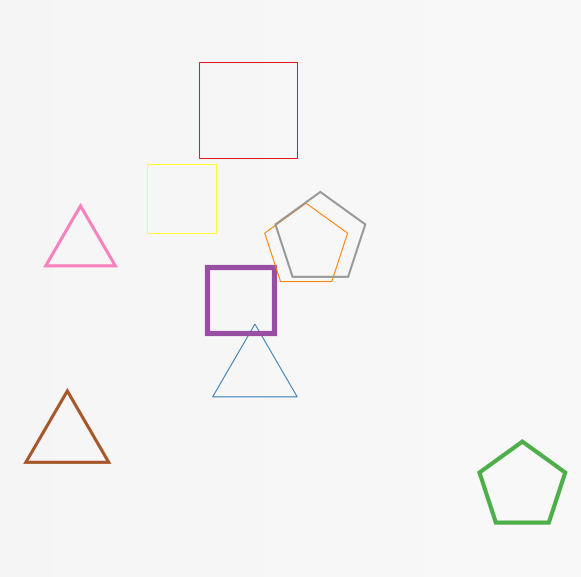[{"shape": "square", "thickness": 0.5, "radius": 0.42, "center": [0.427, 0.809]}, {"shape": "triangle", "thickness": 0.5, "radius": 0.42, "center": [0.439, 0.354]}, {"shape": "pentagon", "thickness": 2, "radius": 0.39, "center": [0.899, 0.157]}, {"shape": "square", "thickness": 2.5, "radius": 0.29, "center": [0.414, 0.48]}, {"shape": "pentagon", "thickness": 0.5, "radius": 0.37, "center": [0.527, 0.572]}, {"shape": "square", "thickness": 0.5, "radius": 0.3, "center": [0.312, 0.655]}, {"shape": "triangle", "thickness": 1.5, "radius": 0.41, "center": [0.116, 0.24]}, {"shape": "triangle", "thickness": 1.5, "radius": 0.35, "center": [0.139, 0.573]}, {"shape": "pentagon", "thickness": 1, "radius": 0.41, "center": [0.551, 0.585]}]